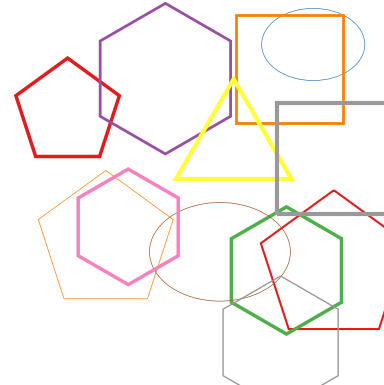[{"shape": "pentagon", "thickness": 2.5, "radius": 0.71, "center": [0.176, 0.708]}, {"shape": "pentagon", "thickness": 1.5, "radius": 1.0, "center": [0.867, 0.307]}, {"shape": "oval", "thickness": 0.5, "radius": 0.67, "center": [0.814, 0.885]}, {"shape": "hexagon", "thickness": 2.5, "radius": 0.83, "center": [0.744, 0.298]}, {"shape": "hexagon", "thickness": 2, "radius": 0.98, "center": [0.43, 0.796]}, {"shape": "pentagon", "thickness": 0.5, "radius": 0.92, "center": [0.275, 0.373]}, {"shape": "square", "thickness": 2, "radius": 0.7, "center": [0.751, 0.821]}, {"shape": "triangle", "thickness": 3, "radius": 0.87, "center": [0.607, 0.622]}, {"shape": "oval", "thickness": 0.5, "radius": 0.92, "center": [0.571, 0.346]}, {"shape": "hexagon", "thickness": 2.5, "radius": 0.75, "center": [0.333, 0.411]}, {"shape": "hexagon", "thickness": 1, "radius": 0.86, "center": [0.729, 0.11]}, {"shape": "square", "thickness": 3, "radius": 0.72, "center": [0.862, 0.588]}]